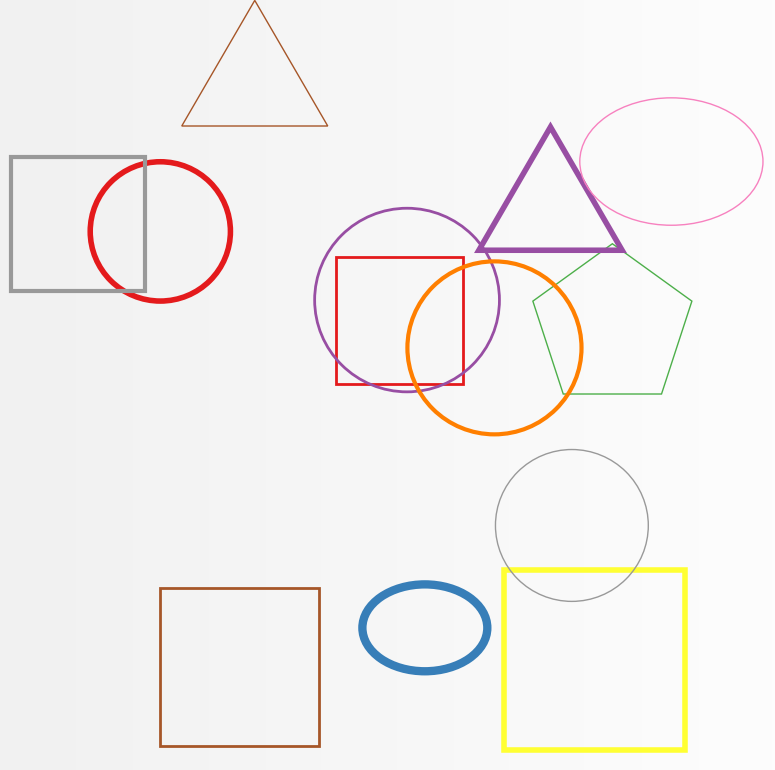[{"shape": "circle", "thickness": 2, "radius": 0.45, "center": [0.207, 0.699]}, {"shape": "square", "thickness": 1, "radius": 0.41, "center": [0.516, 0.583]}, {"shape": "oval", "thickness": 3, "radius": 0.4, "center": [0.548, 0.185]}, {"shape": "pentagon", "thickness": 0.5, "radius": 0.54, "center": [0.79, 0.576]}, {"shape": "triangle", "thickness": 2, "radius": 0.53, "center": [0.71, 0.728]}, {"shape": "circle", "thickness": 1, "radius": 0.6, "center": [0.525, 0.61]}, {"shape": "circle", "thickness": 1.5, "radius": 0.56, "center": [0.638, 0.548]}, {"shape": "square", "thickness": 2, "radius": 0.58, "center": [0.767, 0.143]}, {"shape": "square", "thickness": 1, "radius": 0.51, "center": [0.309, 0.134]}, {"shape": "triangle", "thickness": 0.5, "radius": 0.54, "center": [0.329, 0.891]}, {"shape": "oval", "thickness": 0.5, "radius": 0.59, "center": [0.866, 0.79]}, {"shape": "square", "thickness": 1.5, "radius": 0.43, "center": [0.101, 0.709]}, {"shape": "circle", "thickness": 0.5, "radius": 0.49, "center": [0.738, 0.318]}]